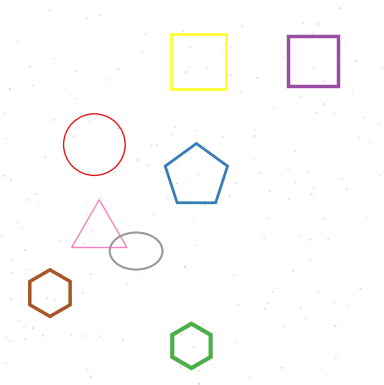[{"shape": "circle", "thickness": 1, "radius": 0.4, "center": [0.245, 0.624]}, {"shape": "pentagon", "thickness": 2, "radius": 0.43, "center": [0.51, 0.542]}, {"shape": "hexagon", "thickness": 3, "radius": 0.29, "center": [0.497, 0.102]}, {"shape": "square", "thickness": 2.5, "radius": 0.33, "center": [0.813, 0.841]}, {"shape": "square", "thickness": 2, "radius": 0.35, "center": [0.515, 0.84]}, {"shape": "hexagon", "thickness": 2.5, "radius": 0.3, "center": [0.13, 0.239]}, {"shape": "triangle", "thickness": 1, "radius": 0.41, "center": [0.258, 0.399]}, {"shape": "oval", "thickness": 1.5, "radius": 0.34, "center": [0.354, 0.348]}]